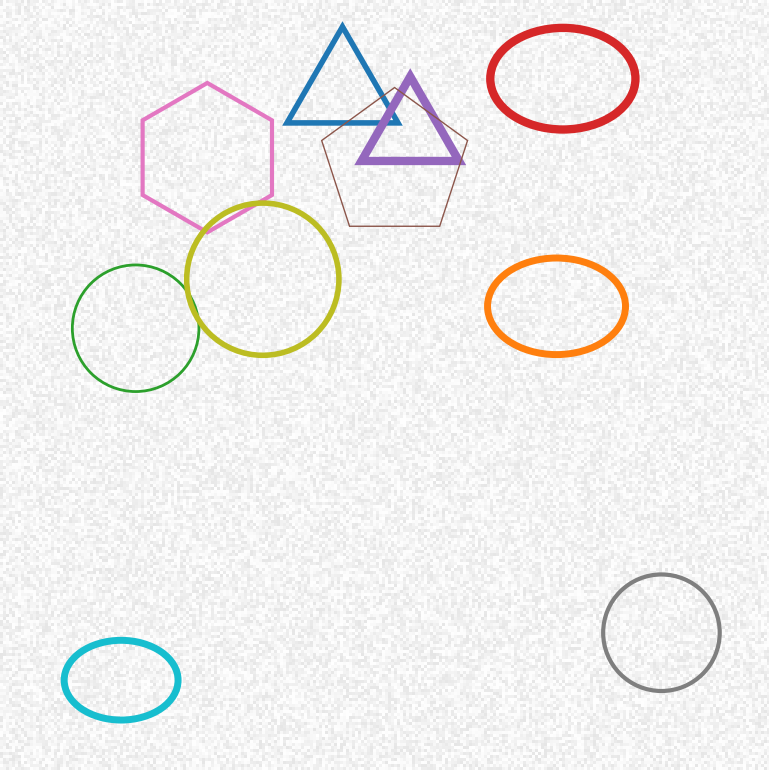[{"shape": "triangle", "thickness": 2, "radius": 0.42, "center": [0.445, 0.882]}, {"shape": "oval", "thickness": 2.5, "radius": 0.45, "center": [0.723, 0.602]}, {"shape": "circle", "thickness": 1, "radius": 0.41, "center": [0.176, 0.574]}, {"shape": "oval", "thickness": 3, "radius": 0.47, "center": [0.731, 0.898]}, {"shape": "triangle", "thickness": 3, "radius": 0.37, "center": [0.533, 0.827]}, {"shape": "pentagon", "thickness": 0.5, "radius": 0.5, "center": [0.512, 0.787]}, {"shape": "hexagon", "thickness": 1.5, "radius": 0.49, "center": [0.269, 0.795]}, {"shape": "circle", "thickness": 1.5, "radius": 0.38, "center": [0.859, 0.178]}, {"shape": "circle", "thickness": 2, "radius": 0.49, "center": [0.341, 0.637]}, {"shape": "oval", "thickness": 2.5, "radius": 0.37, "center": [0.157, 0.117]}]